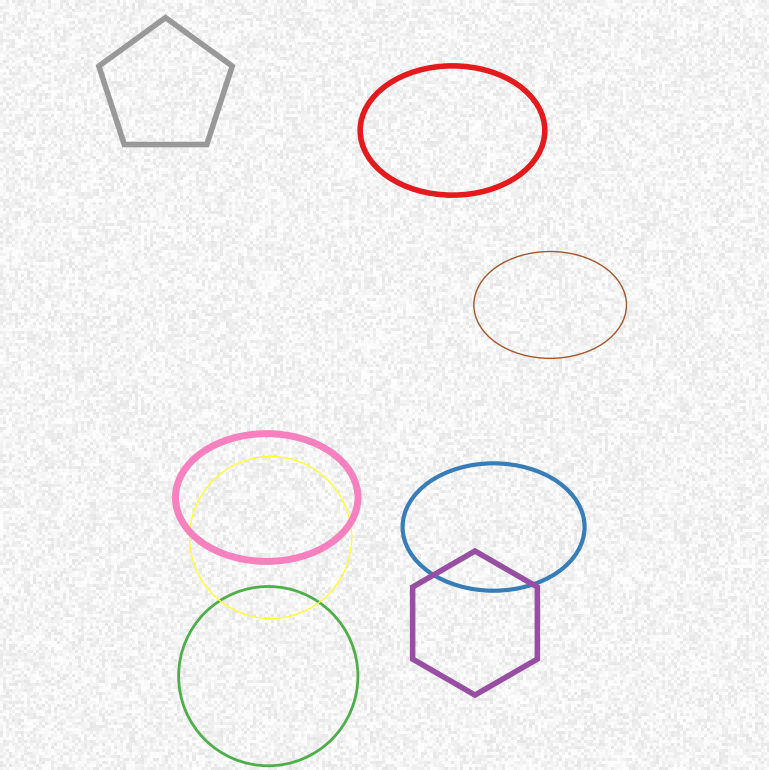[{"shape": "oval", "thickness": 2, "radius": 0.6, "center": [0.588, 0.831]}, {"shape": "oval", "thickness": 1.5, "radius": 0.59, "center": [0.641, 0.316]}, {"shape": "circle", "thickness": 1, "radius": 0.58, "center": [0.348, 0.122]}, {"shape": "hexagon", "thickness": 2, "radius": 0.47, "center": [0.617, 0.191]}, {"shape": "circle", "thickness": 0.5, "radius": 0.53, "center": [0.351, 0.302]}, {"shape": "oval", "thickness": 0.5, "radius": 0.5, "center": [0.714, 0.604]}, {"shape": "oval", "thickness": 2.5, "radius": 0.59, "center": [0.346, 0.354]}, {"shape": "pentagon", "thickness": 2, "radius": 0.46, "center": [0.215, 0.886]}]